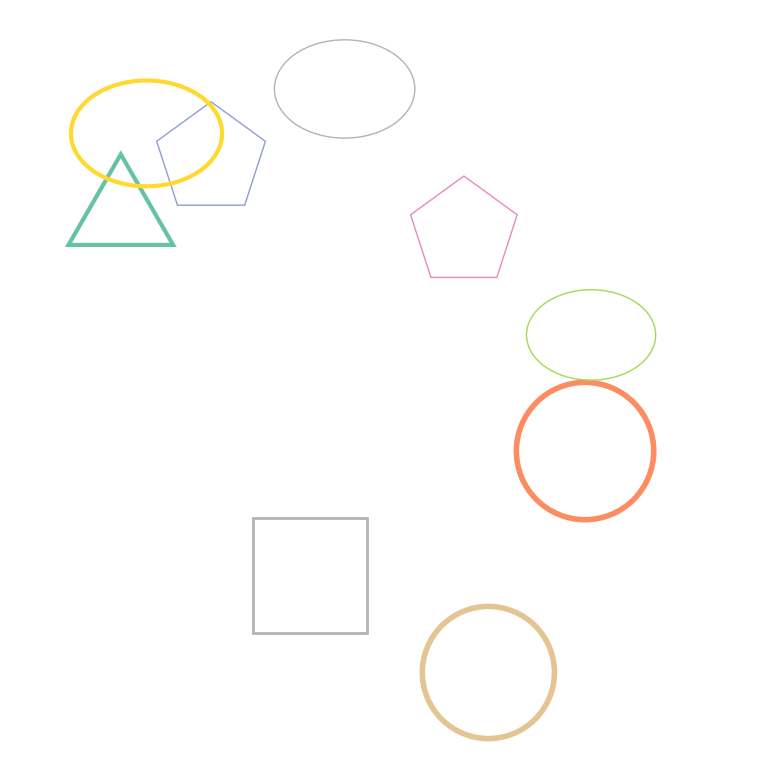[{"shape": "triangle", "thickness": 1.5, "radius": 0.39, "center": [0.157, 0.721]}, {"shape": "circle", "thickness": 2, "radius": 0.45, "center": [0.76, 0.414]}, {"shape": "pentagon", "thickness": 0.5, "radius": 0.37, "center": [0.274, 0.794]}, {"shape": "pentagon", "thickness": 0.5, "radius": 0.36, "center": [0.602, 0.699]}, {"shape": "oval", "thickness": 0.5, "radius": 0.42, "center": [0.768, 0.565]}, {"shape": "oval", "thickness": 1.5, "radius": 0.49, "center": [0.19, 0.827]}, {"shape": "circle", "thickness": 2, "radius": 0.43, "center": [0.634, 0.127]}, {"shape": "square", "thickness": 1, "radius": 0.37, "center": [0.403, 0.253]}, {"shape": "oval", "thickness": 0.5, "radius": 0.46, "center": [0.448, 0.884]}]